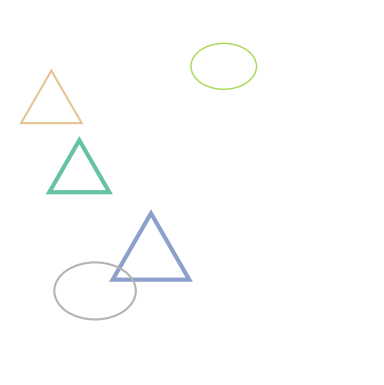[{"shape": "triangle", "thickness": 3, "radius": 0.45, "center": [0.206, 0.546]}, {"shape": "triangle", "thickness": 3, "radius": 0.57, "center": [0.392, 0.331]}, {"shape": "oval", "thickness": 1, "radius": 0.43, "center": [0.581, 0.828]}, {"shape": "triangle", "thickness": 1.5, "radius": 0.46, "center": [0.133, 0.726]}, {"shape": "oval", "thickness": 1.5, "radius": 0.53, "center": [0.247, 0.244]}]